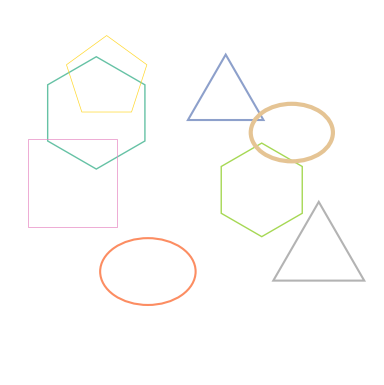[{"shape": "hexagon", "thickness": 1, "radius": 0.73, "center": [0.25, 0.707]}, {"shape": "oval", "thickness": 1.5, "radius": 0.62, "center": [0.384, 0.295]}, {"shape": "triangle", "thickness": 1.5, "radius": 0.57, "center": [0.586, 0.745]}, {"shape": "square", "thickness": 0.5, "radius": 0.58, "center": [0.189, 0.525]}, {"shape": "hexagon", "thickness": 1, "radius": 0.61, "center": [0.68, 0.507]}, {"shape": "pentagon", "thickness": 0.5, "radius": 0.55, "center": [0.277, 0.798]}, {"shape": "oval", "thickness": 3, "radius": 0.53, "center": [0.758, 0.656]}, {"shape": "triangle", "thickness": 1.5, "radius": 0.68, "center": [0.828, 0.339]}]